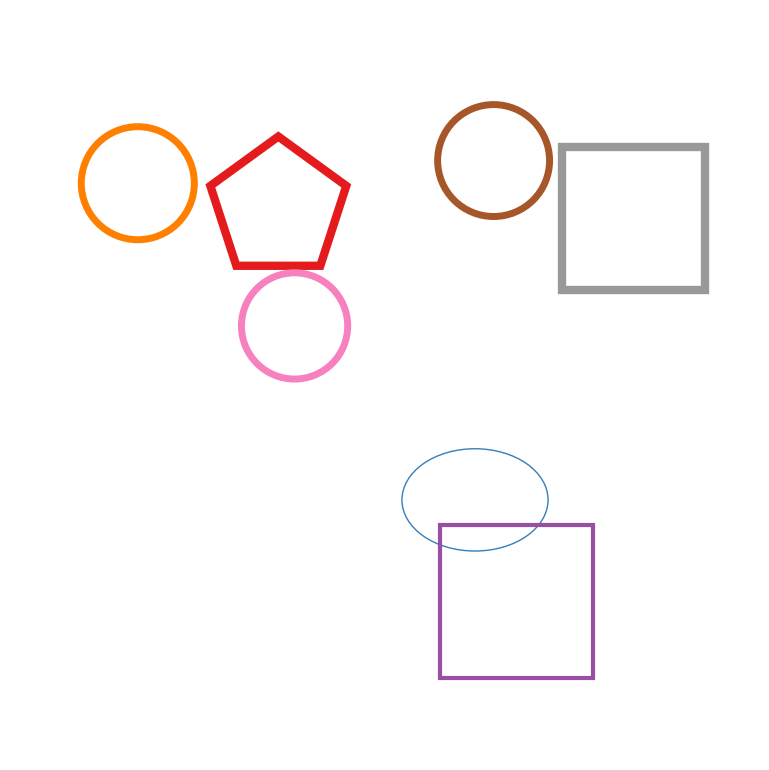[{"shape": "pentagon", "thickness": 3, "radius": 0.46, "center": [0.361, 0.73]}, {"shape": "oval", "thickness": 0.5, "radius": 0.47, "center": [0.617, 0.351]}, {"shape": "square", "thickness": 1.5, "radius": 0.5, "center": [0.671, 0.219]}, {"shape": "circle", "thickness": 2.5, "radius": 0.37, "center": [0.179, 0.762]}, {"shape": "circle", "thickness": 2.5, "radius": 0.36, "center": [0.641, 0.791]}, {"shape": "circle", "thickness": 2.5, "radius": 0.34, "center": [0.383, 0.577]}, {"shape": "square", "thickness": 3, "radius": 0.46, "center": [0.823, 0.716]}]